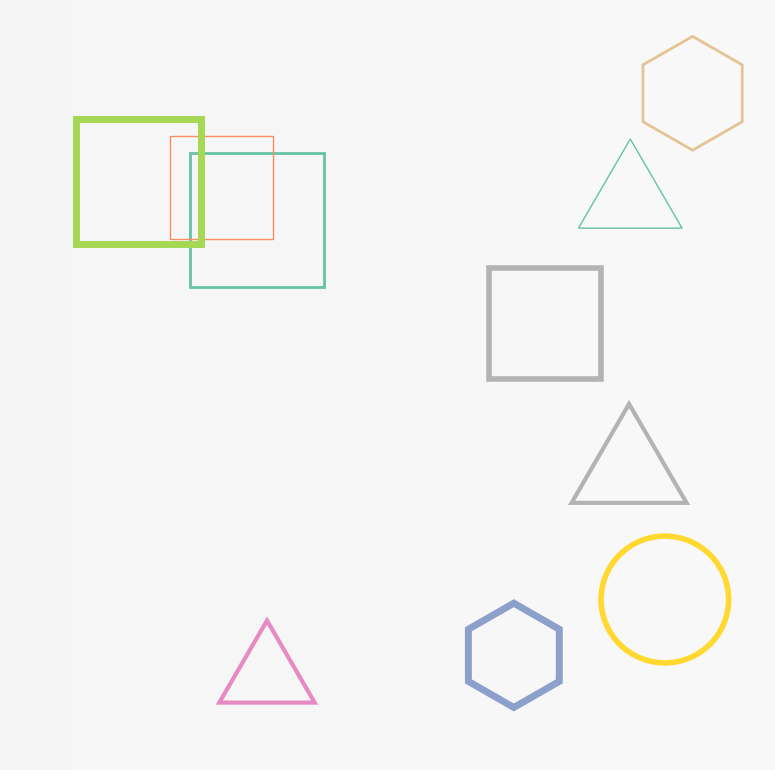[{"shape": "square", "thickness": 1, "radius": 0.43, "center": [0.332, 0.714]}, {"shape": "triangle", "thickness": 0.5, "radius": 0.39, "center": [0.813, 0.742]}, {"shape": "square", "thickness": 0.5, "radius": 0.33, "center": [0.286, 0.756]}, {"shape": "hexagon", "thickness": 2.5, "radius": 0.34, "center": [0.663, 0.149]}, {"shape": "triangle", "thickness": 1.5, "radius": 0.36, "center": [0.345, 0.123]}, {"shape": "square", "thickness": 2.5, "radius": 0.4, "center": [0.178, 0.764]}, {"shape": "circle", "thickness": 2, "radius": 0.41, "center": [0.858, 0.221]}, {"shape": "hexagon", "thickness": 1, "radius": 0.37, "center": [0.894, 0.879]}, {"shape": "square", "thickness": 2, "radius": 0.36, "center": [0.704, 0.58]}, {"shape": "triangle", "thickness": 1.5, "radius": 0.43, "center": [0.812, 0.39]}]